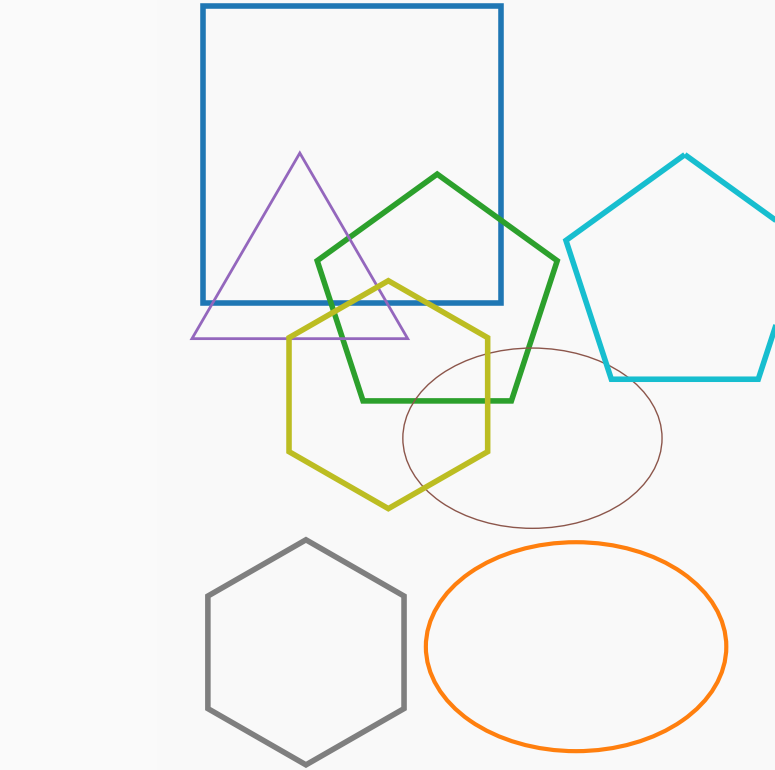[{"shape": "square", "thickness": 2, "radius": 0.96, "center": [0.454, 0.8]}, {"shape": "oval", "thickness": 1.5, "radius": 0.97, "center": [0.743, 0.16]}, {"shape": "pentagon", "thickness": 2, "radius": 0.81, "center": [0.564, 0.611]}, {"shape": "triangle", "thickness": 1, "radius": 0.8, "center": [0.387, 0.641]}, {"shape": "oval", "thickness": 0.5, "radius": 0.84, "center": [0.687, 0.431]}, {"shape": "hexagon", "thickness": 2, "radius": 0.73, "center": [0.395, 0.153]}, {"shape": "hexagon", "thickness": 2, "radius": 0.74, "center": [0.501, 0.487]}, {"shape": "pentagon", "thickness": 2, "radius": 0.81, "center": [0.884, 0.638]}]